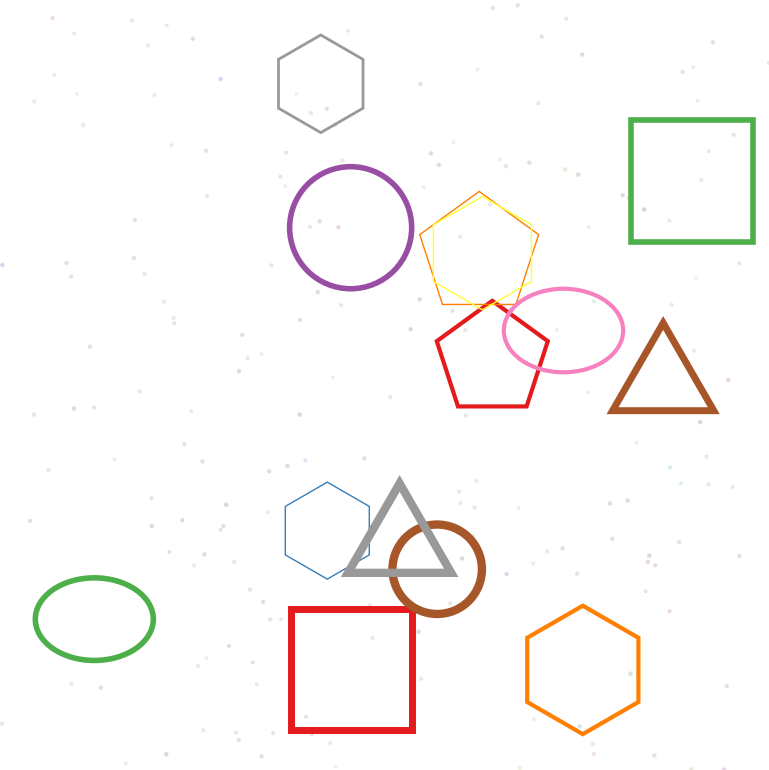[{"shape": "pentagon", "thickness": 1.5, "radius": 0.38, "center": [0.639, 0.533]}, {"shape": "square", "thickness": 2.5, "radius": 0.39, "center": [0.456, 0.13]}, {"shape": "hexagon", "thickness": 0.5, "radius": 0.31, "center": [0.425, 0.311]}, {"shape": "oval", "thickness": 2, "radius": 0.38, "center": [0.122, 0.196]}, {"shape": "square", "thickness": 2, "radius": 0.4, "center": [0.899, 0.765]}, {"shape": "circle", "thickness": 2, "radius": 0.4, "center": [0.455, 0.704]}, {"shape": "pentagon", "thickness": 0.5, "radius": 0.41, "center": [0.622, 0.67]}, {"shape": "hexagon", "thickness": 1.5, "radius": 0.42, "center": [0.757, 0.13]}, {"shape": "hexagon", "thickness": 0.5, "radius": 0.37, "center": [0.627, 0.671]}, {"shape": "circle", "thickness": 3, "radius": 0.29, "center": [0.568, 0.261]}, {"shape": "triangle", "thickness": 2.5, "radius": 0.38, "center": [0.861, 0.505]}, {"shape": "oval", "thickness": 1.5, "radius": 0.39, "center": [0.732, 0.571]}, {"shape": "triangle", "thickness": 3, "radius": 0.39, "center": [0.519, 0.295]}, {"shape": "hexagon", "thickness": 1, "radius": 0.32, "center": [0.417, 0.891]}]